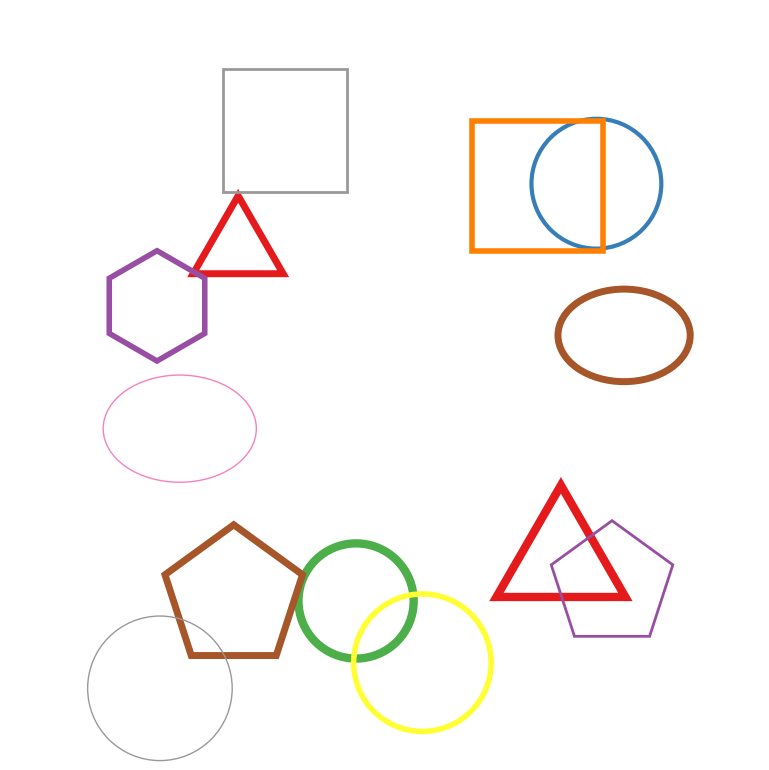[{"shape": "triangle", "thickness": 3, "radius": 0.48, "center": [0.728, 0.273]}, {"shape": "triangle", "thickness": 2.5, "radius": 0.34, "center": [0.309, 0.678]}, {"shape": "circle", "thickness": 1.5, "radius": 0.42, "center": [0.775, 0.761]}, {"shape": "circle", "thickness": 3, "radius": 0.37, "center": [0.462, 0.22]}, {"shape": "hexagon", "thickness": 2, "radius": 0.36, "center": [0.204, 0.603]}, {"shape": "pentagon", "thickness": 1, "radius": 0.42, "center": [0.795, 0.241]}, {"shape": "square", "thickness": 2, "radius": 0.42, "center": [0.698, 0.759]}, {"shape": "circle", "thickness": 2, "radius": 0.45, "center": [0.549, 0.139]}, {"shape": "oval", "thickness": 2.5, "radius": 0.43, "center": [0.811, 0.564]}, {"shape": "pentagon", "thickness": 2.5, "radius": 0.47, "center": [0.304, 0.225]}, {"shape": "oval", "thickness": 0.5, "radius": 0.5, "center": [0.233, 0.443]}, {"shape": "circle", "thickness": 0.5, "radius": 0.47, "center": [0.208, 0.106]}, {"shape": "square", "thickness": 1, "radius": 0.4, "center": [0.37, 0.831]}]